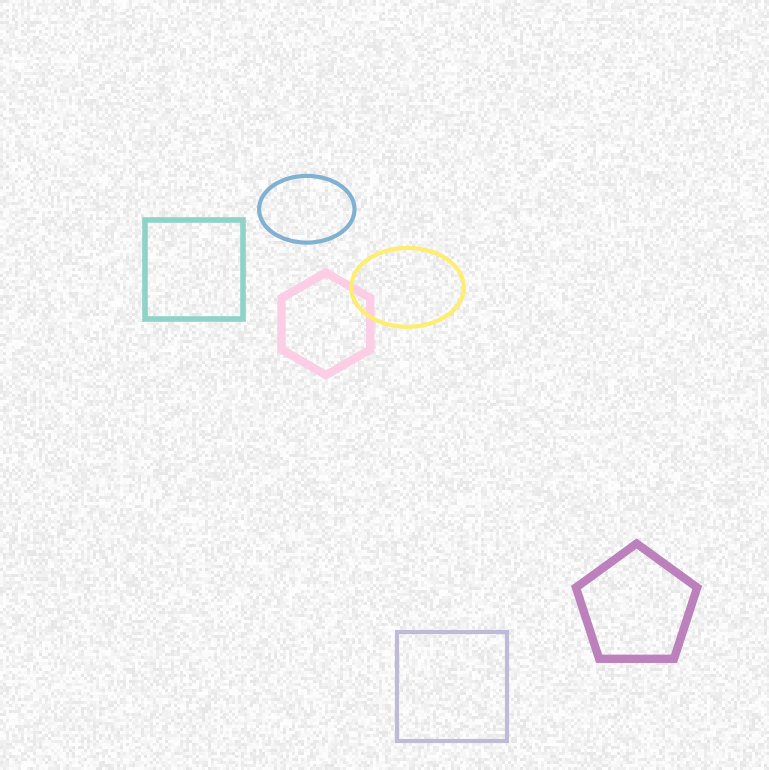[{"shape": "square", "thickness": 2, "radius": 0.32, "center": [0.252, 0.65]}, {"shape": "square", "thickness": 1.5, "radius": 0.36, "center": [0.587, 0.108]}, {"shape": "oval", "thickness": 1.5, "radius": 0.31, "center": [0.398, 0.728]}, {"shape": "hexagon", "thickness": 3, "radius": 0.33, "center": [0.423, 0.58]}, {"shape": "pentagon", "thickness": 3, "radius": 0.41, "center": [0.827, 0.211]}, {"shape": "oval", "thickness": 1.5, "radius": 0.37, "center": [0.529, 0.627]}]